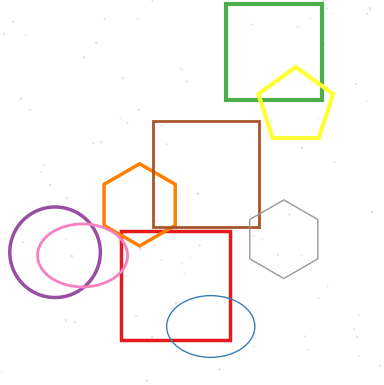[{"shape": "square", "thickness": 2.5, "radius": 0.71, "center": [0.456, 0.259]}, {"shape": "oval", "thickness": 1, "radius": 0.57, "center": [0.547, 0.152]}, {"shape": "square", "thickness": 3, "radius": 0.62, "center": [0.712, 0.864]}, {"shape": "circle", "thickness": 2.5, "radius": 0.59, "center": [0.143, 0.345]}, {"shape": "hexagon", "thickness": 2.5, "radius": 0.53, "center": [0.363, 0.468]}, {"shape": "pentagon", "thickness": 3, "radius": 0.51, "center": [0.768, 0.724]}, {"shape": "square", "thickness": 2, "radius": 0.69, "center": [0.536, 0.549]}, {"shape": "oval", "thickness": 2, "radius": 0.58, "center": [0.215, 0.337]}, {"shape": "hexagon", "thickness": 1, "radius": 0.51, "center": [0.737, 0.379]}]